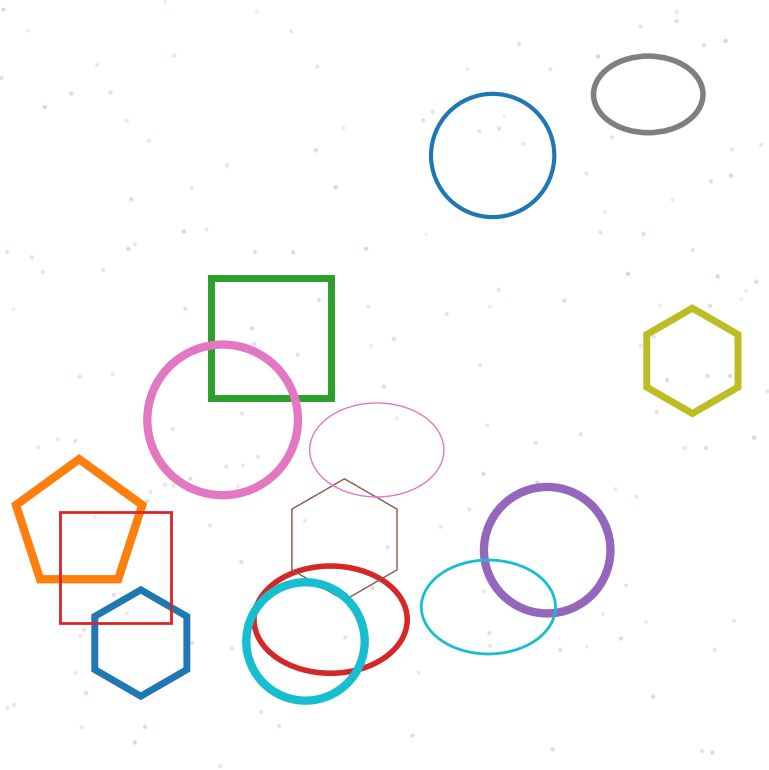[{"shape": "hexagon", "thickness": 2.5, "radius": 0.35, "center": [0.183, 0.165]}, {"shape": "circle", "thickness": 1.5, "radius": 0.4, "center": [0.64, 0.798]}, {"shape": "pentagon", "thickness": 3, "radius": 0.43, "center": [0.103, 0.317]}, {"shape": "square", "thickness": 2.5, "radius": 0.39, "center": [0.352, 0.562]}, {"shape": "square", "thickness": 1, "radius": 0.36, "center": [0.15, 0.263]}, {"shape": "oval", "thickness": 2, "radius": 0.5, "center": [0.429, 0.195]}, {"shape": "circle", "thickness": 3, "radius": 0.41, "center": [0.711, 0.285]}, {"shape": "hexagon", "thickness": 0.5, "radius": 0.39, "center": [0.447, 0.299]}, {"shape": "circle", "thickness": 3, "radius": 0.49, "center": [0.289, 0.455]}, {"shape": "oval", "thickness": 0.5, "radius": 0.44, "center": [0.489, 0.416]}, {"shape": "oval", "thickness": 2, "radius": 0.36, "center": [0.842, 0.877]}, {"shape": "hexagon", "thickness": 2.5, "radius": 0.34, "center": [0.899, 0.531]}, {"shape": "oval", "thickness": 1, "radius": 0.44, "center": [0.634, 0.212]}, {"shape": "circle", "thickness": 3, "radius": 0.38, "center": [0.397, 0.167]}]